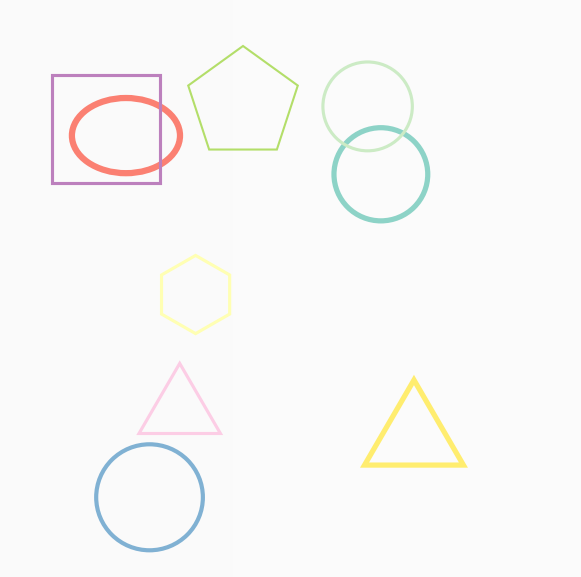[{"shape": "circle", "thickness": 2.5, "radius": 0.4, "center": [0.655, 0.697]}, {"shape": "hexagon", "thickness": 1.5, "radius": 0.34, "center": [0.337, 0.489]}, {"shape": "oval", "thickness": 3, "radius": 0.46, "center": [0.217, 0.764]}, {"shape": "circle", "thickness": 2, "radius": 0.46, "center": [0.257, 0.138]}, {"shape": "pentagon", "thickness": 1, "radius": 0.5, "center": [0.418, 0.82]}, {"shape": "triangle", "thickness": 1.5, "radius": 0.4, "center": [0.309, 0.289]}, {"shape": "square", "thickness": 1.5, "radius": 0.47, "center": [0.183, 0.776]}, {"shape": "circle", "thickness": 1.5, "radius": 0.38, "center": [0.632, 0.815]}, {"shape": "triangle", "thickness": 2.5, "radius": 0.49, "center": [0.712, 0.243]}]